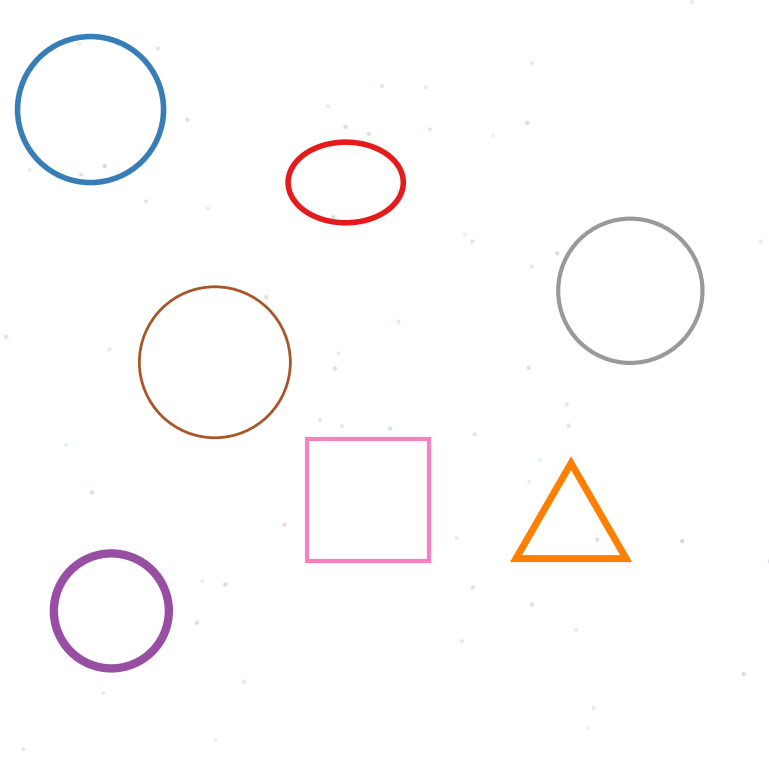[{"shape": "oval", "thickness": 2, "radius": 0.37, "center": [0.449, 0.763]}, {"shape": "circle", "thickness": 2, "radius": 0.47, "center": [0.118, 0.858]}, {"shape": "circle", "thickness": 3, "radius": 0.37, "center": [0.145, 0.207]}, {"shape": "triangle", "thickness": 2.5, "radius": 0.41, "center": [0.742, 0.316]}, {"shape": "circle", "thickness": 1, "radius": 0.49, "center": [0.279, 0.53]}, {"shape": "square", "thickness": 1.5, "radius": 0.4, "center": [0.478, 0.351]}, {"shape": "circle", "thickness": 1.5, "radius": 0.47, "center": [0.819, 0.622]}]